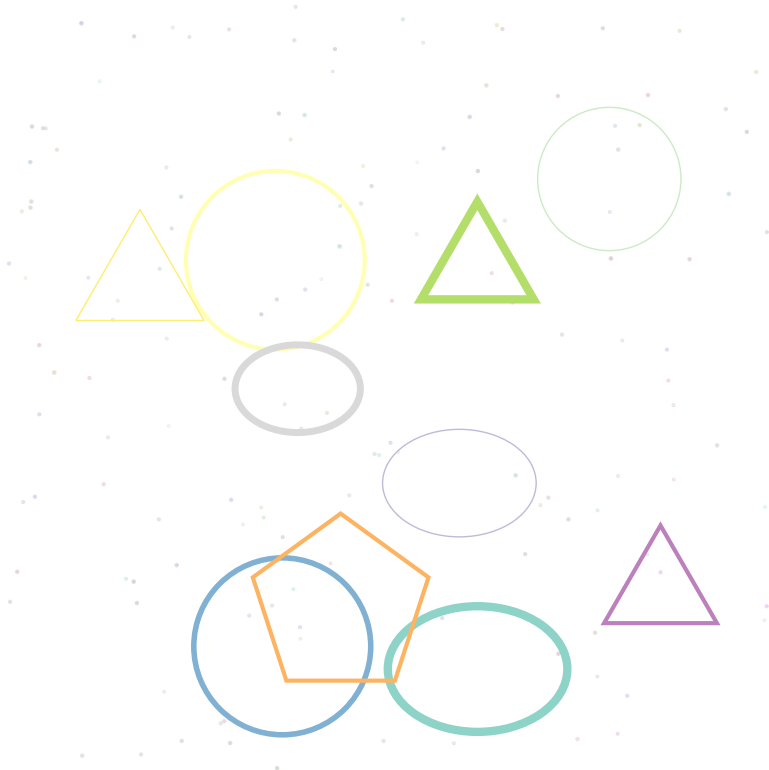[{"shape": "oval", "thickness": 3, "radius": 0.58, "center": [0.62, 0.131]}, {"shape": "circle", "thickness": 1.5, "radius": 0.58, "center": [0.358, 0.662]}, {"shape": "oval", "thickness": 0.5, "radius": 0.5, "center": [0.597, 0.373]}, {"shape": "circle", "thickness": 2, "radius": 0.57, "center": [0.367, 0.161]}, {"shape": "pentagon", "thickness": 1.5, "radius": 0.6, "center": [0.442, 0.213]}, {"shape": "triangle", "thickness": 3, "radius": 0.42, "center": [0.62, 0.653]}, {"shape": "oval", "thickness": 2.5, "radius": 0.41, "center": [0.387, 0.495]}, {"shape": "triangle", "thickness": 1.5, "radius": 0.42, "center": [0.858, 0.233]}, {"shape": "circle", "thickness": 0.5, "radius": 0.47, "center": [0.791, 0.768]}, {"shape": "triangle", "thickness": 0.5, "radius": 0.48, "center": [0.182, 0.632]}]